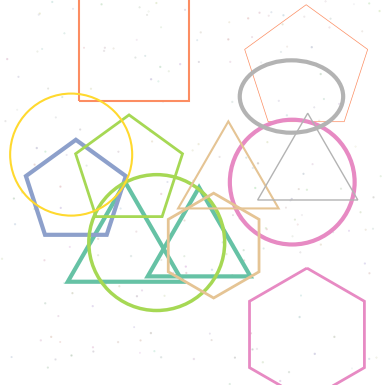[{"shape": "triangle", "thickness": 3, "radius": 0.77, "center": [0.517, 0.359]}, {"shape": "triangle", "thickness": 3, "radius": 0.86, "center": [0.325, 0.354]}, {"shape": "square", "thickness": 1.5, "radius": 0.71, "center": [0.348, 0.881]}, {"shape": "pentagon", "thickness": 0.5, "radius": 0.84, "center": [0.795, 0.82]}, {"shape": "pentagon", "thickness": 3, "radius": 0.68, "center": [0.197, 0.5]}, {"shape": "hexagon", "thickness": 2, "radius": 0.86, "center": [0.797, 0.131]}, {"shape": "circle", "thickness": 3, "radius": 0.81, "center": [0.759, 0.527]}, {"shape": "circle", "thickness": 2.5, "radius": 0.88, "center": [0.407, 0.37]}, {"shape": "pentagon", "thickness": 2, "radius": 0.73, "center": [0.335, 0.556]}, {"shape": "circle", "thickness": 1.5, "radius": 0.79, "center": [0.185, 0.598]}, {"shape": "hexagon", "thickness": 2, "radius": 0.68, "center": [0.555, 0.362]}, {"shape": "triangle", "thickness": 1.5, "radius": 0.75, "center": [0.593, 0.534]}, {"shape": "triangle", "thickness": 1, "radius": 0.75, "center": [0.799, 0.556]}, {"shape": "oval", "thickness": 3, "radius": 0.67, "center": [0.757, 0.749]}]